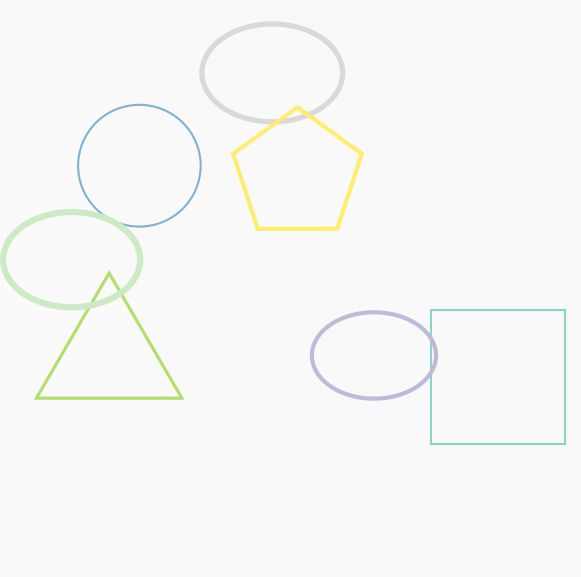[{"shape": "square", "thickness": 1, "radius": 0.58, "center": [0.857, 0.346]}, {"shape": "oval", "thickness": 2, "radius": 0.53, "center": [0.643, 0.384]}, {"shape": "circle", "thickness": 1, "radius": 0.53, "center": [0.24, 0.712]}, {"shape": "triangle", "thickness": 1.5, "radius": 0.72, "center": [0.188, 0.382]}, {"shape": "oval", "thickness": 2.5, "radius": 0.61, "center": [0.468, 0.873]}, {"shape": "oval", "thickness": 3, "radius": 0.59, "center": [0.123, 0.549]}, {"shape": "pentagon", "thickness": 2, "radius": 0.58, "center": [0.512, 0.697]}]